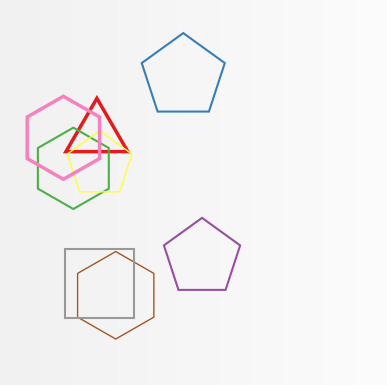[{"shape": "triangle", "thickness": 2.5, "radius": 0.46, "center": [0.25, 0.652]}, {"shape": "pentagon", "thickness": 1.5, "radius": 0.56, "center": [0.473, 0.801]}, {"shape": "hexagon", "thickness": 1.5, "radius": 0.53, "center": [0.189, 0.563]}, {"shape": "pentagon", "thickness": 1.5, "radius": 0.52, "center": [0.521, 0.331]}, {"shape": "pentagon", "thickness": 1, "radius": 0.44, "center": [0.257, 0.573]}, {"shape": "hexagon", "thickness": 1, "radius": 0.57, "center": [0.299, 0.233]}, {"shape": "hexagon", "thickness": 2.5, "radius": 0.54, "center": [0.164, 0.642]}, {"shape": "square", "thickness": 1.5, "radius": 0.44, "center": [0.257, 0.263]}]